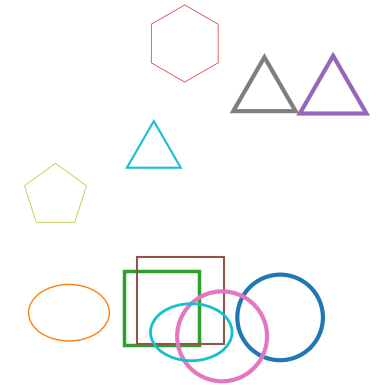[{"shape": "circle", "thickness": 3, "radius": 0.56, "center": [0.728, 0.176]}, {"shape": "oval", "thickness": 1, "radius": 0.52, "center": [0.179, 0.188]}, {"shape": "square", "thickness": 2.5, "radius": 0.49, "center": [0.421, 0.2]}, {"shape": "hexagon", "thickness": 0.5, "radius": 0.5, "center": [0.48, 0.887]}, {"shape": "triangle", "thickness": 3, "radius": 0.5, "center": [0.865, 0.755]}, {"shape": "square", "thickness": 1.5, "radius": 0.56, "center": [0.469, 0.22]}, {"shape": "circle", "thickness": 3, "radius": 0.58, "center": [0.577, 0.126]}, {"shape": "triangle", "thickness": 3, "radius": 0.47, "center": [0.687, 0.758]}, {"shape": "pentagon", "thickness": 0.5, "radius": 0.42, "center": [0.144, 0.491]}, {"shape": "triangle", "thickness": 1.5, "radius": 0.4, "center": [0.399, 0.605]}, {"shape": "oval", "thickness": 2, "radius": 0.53, "center": [0.497, 0.137]}]